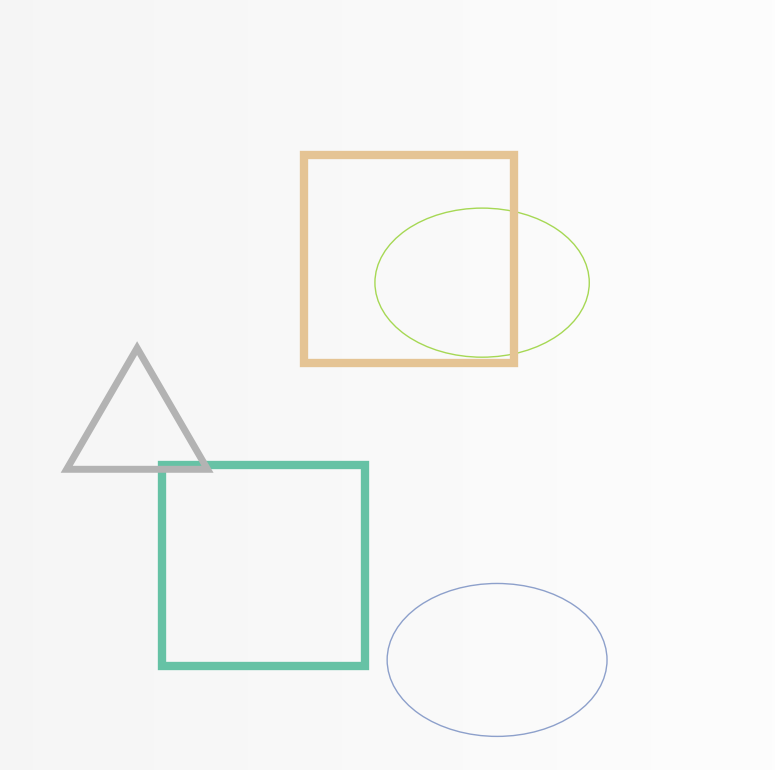[{"shape": "square", "thickness": 3, "radius": 0.65, "center": [0.34, 0.265]}, {"shape": "oval", "thickness": 0.5, "radius": 0.71, "center": [0.641, 0.143]}, {"shape": "oval", "thickness": 0.5, "radius": 0.69, "center": [0.622, 0.633]}, {"shape": "square", "thickness": 3, "radius": 0.67, "center": [0.528, 0.663]}, {"shape": "triangle", "thickness": 2.5, "radius": 0.52, "center": [0.177, 0.443]}]